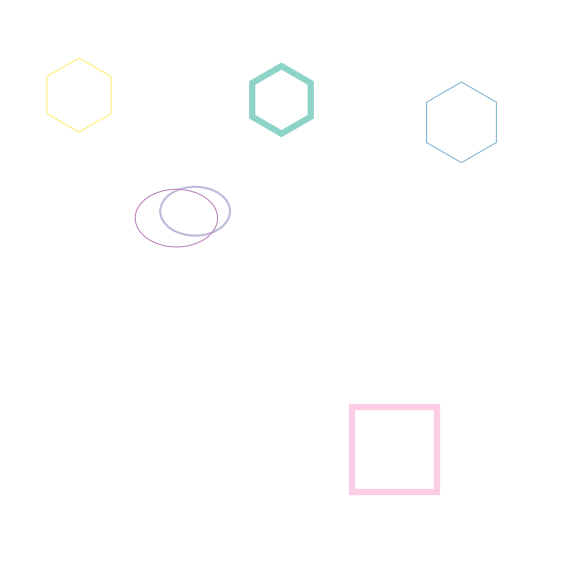[{"shape": "hexagon", "thickness": 3, "radius": 0.29, "center": [0.487, 0.826]}, {"shape": "oval", "thickness": 1, "radius": 0.3, "center": [0.338, 0.633]}, {"shape": "hexagon", "thickness": 0.5, "radius": 0.35, "center": [0.799, 0.787]}, {"shape": "square", "thickness": 3, "radius": 0.37, "center": [0.684, 0.221]}, {"shape": "oval", "thickness": 0.5, "radius": 0.36, "center": [0.305, 0.621]}, {"shape": "hexagon", "thickness": 0.5, "radius": 0.32, "center": [0.137, 0.834]}]